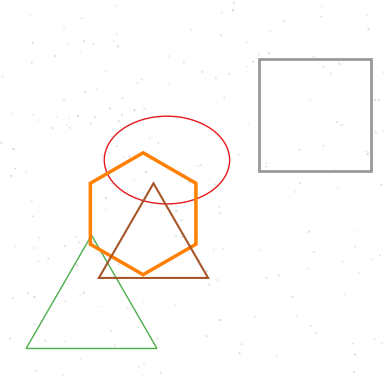[{"shape": "oval", "thickness": 1, "radius": 0.81, "center": [0.434, 0.584]}, {"shape": "triangle", "thickness": 1, "radius": 0.98, "center": [0.238, 0.193]}, {"shape": "hexagon", "thickness": 2.5, "radius": 0.79, "center": [0.372, 0.445]}, {"shape": "triangle", "thickness": 1.5, "radius": 0.82, "center": [0.399, 0.36]}, {"shape": "square", "thickness": 2, "radius": 0.73, "center": [0.818, 0.701]}]